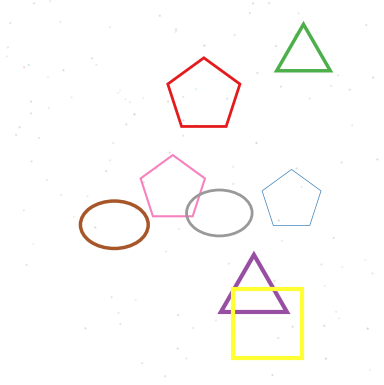[{"shape": "pentagon", "thickness": 2, "radius": 0.49, "center": [0.53, 0.751]}, {"shape": "pentagon", "thickness": 0.5, "radius": 0.4, "center": [0.757, 0.479]}, {"shape": "triangle", "thickness": 2.5, "radius": 0.4, "center": [0.788, 0.856]}, {"shape": "triangle", "thickness": 3, "radius": 0.49, "center": [0.66, 0.239]}, {"shape": "square", "thickness": 3, "radius": 0.44, "center": [0.695, 0.16]}, {"shape": "oval", "thickness": 2.5, "radius": 0.44, "center": [0.297, 0.416]}, {"shape": "pentagon", "thickness": 1.5, "radius": 0.44, "center": [0.449, 0.509]}, {"shape": "oval", "thickness": 2, "radius": 0.43, "center": [0.57, 0.447]}]